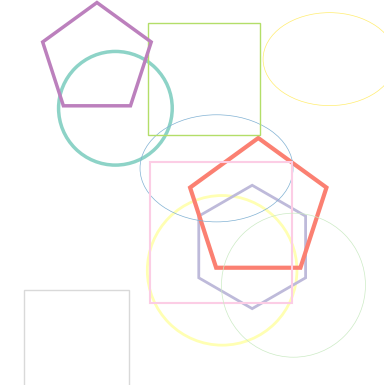[{"shape": "circle", "thickness": 2.5, "radius": 0.74, "center": [0.3, 0.719]}, {"shape": "circle", "thickness": 2, "radius": 0.97, "center": [0.577, 0.298]}, {"shape": "hexagon", "thickness": 2, "radius": 0.8, "center": [0.655, 0.359]}, {"shape": "pentagon", "thickness": 3, "radius": 0.93, "center": [0.671, 0.455]}, {"shape": "oval", "thickness": 0.5, "radius": 0.99, "center": [0.562, 0.563]}, {"shape": "square", "thickness": 1, "radius": 0.73, "center": [0.53, 0.795]}, {"shape": "square", "thickness": 1.5, "radius": 0.92, "center": [0.575, 0.396]}, {"shape": "square", "thickness": 1, "radius": 0.68, "center": [0.199, 0.111]}, {"shape": "pentagon", "thickness": 2.5, "radius": 0.74, "center": [0.252, 0.845]}, {"shape": "circle", "thickness": 0.5, "radius": 0.94, "center": [0.762, 0.259]}, {"shape": "oval", "thickness": 0.5, "radius": 0.86, "center": [0.856, 0.846]}]